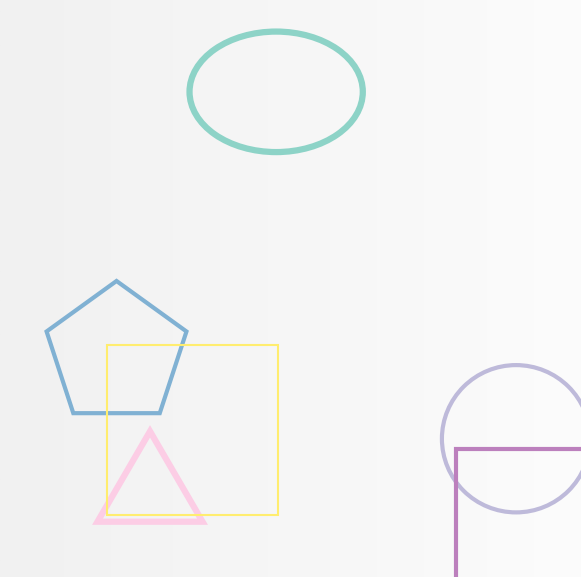[{"shape": "oval", "thickness": 3, "radius": 0.75, "center": [0.475, 0.84]}, {"shape": "circle", "thickness": 2, "radius": 0.64, "center": [0.888, 0.239]}, {"shape": "pentagon", "thickness": 2, "radius": 0.63, "center": [0.2, 0.386]}, {"shape": "triangle", "thickness": 3, "radius": 0.52, "center": [0.258, 0.148]}, {"shape": "square", "thickness": 2, "radius": 0.57, "center": [0.899, 0.107]}, {"shape": "square", "thickness": 1, "radius": 0.74, "center": [0.331, 0.255]}]